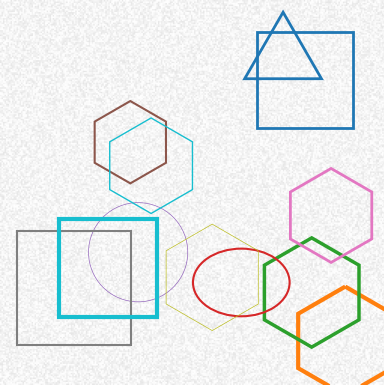[{"shape": "square", "thickness": 2, "radius": 0.62, "center": [0.792, 0.791]}, {"shape": "triangle", "thickness": 2, "radius": 0.58, "center": [0.735, 0.853]}, {"shape": "hexagon", "thickness": 3, "radius": 0.71, "center": [0.897, 0.114]}, {"shape": "hexagon", "thickness": 2.5, "radius": 0.71, "center": [0.81, 0.24]}, {"shape": "oval", "thickness": 1.5, "radius": 0.63, "center": [0.627, 0.266]}, {"shape": "circle", "thickness": 0.5, "radius": 0.64, "center": [0.359, 0.345]}, {"shape": "hexagon", "thickness": 1.5, "radius": 0.53, "center": [0.338, 0.631]}, {"shape": "hexagon", "thickness": 2, "radius": 0.61, "center": [0.86, 0.44]}, {"shape": "square", "thickness": 1.5, "radius": 0.74, "center": [0.191, 0.251]}, {"shape": "hexagon", "thickness": 0.5, "radius": 0.69, "center": [0.551, 0.28]}, {"shape": "square", "thickness": 3, "radius": 0.64, "center": [0.281, 0.303]}, {"shape": "hexagon", "thickness": 1, "radius": 0.62, "center": [0.392, 0.57]}]